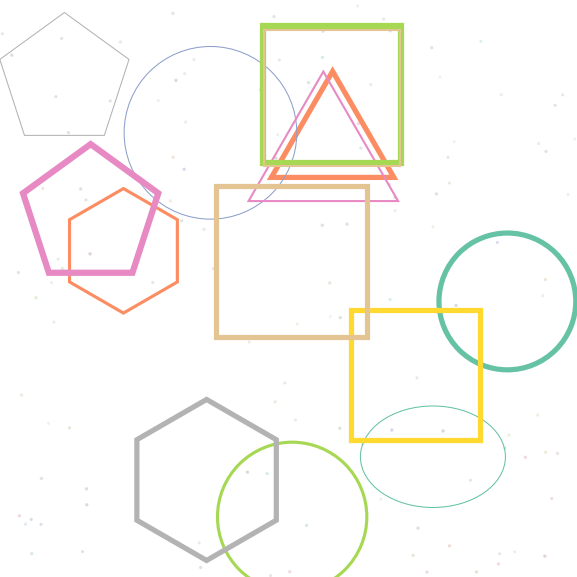[{"shape": "oval", "thickness": 0.5, "radius": 0.63, "center": [0.75, 0.208]}, {"shape": "circle", "thickness": 2.5, "radius": 0.59, "center": [0.879, 0.477]}, {"shape": "triangle", "thickness": 2.5, "radius": 0.61, "center": [0.576, 0.753]}, {"shape": "hexagon", "thickness": 1.5, "radius": 0.54, "center": [0.214, 0.565]}, {"shape": "circle", "thickness": 0.5, "radius": 0.75, "center": [0.364, 0.769]}, {"shape": "triangle", "thickness": 1, "radius": 0.75, "center": [0.56, 0.726]}, {"shape": "pentagon", "thickness": 3, "radius": 0.62, "center": [0.157, 0.626]}, {"shape": "square", "thickness": 3, "radius": 0.59, "center": [0.575, 0.835]}, {"shape": "circle", "thickness": 1.5, "radius": 0.65, "center": [0.506, 0.104]}, {"shape": "square", "thickness": 2.5, "radius": 0.56, "center": [0.72, 0.35]}, {"shape": "square", "thickness": 2.5, "radius": 0.65, "center": [0.504, 0.547]}, {"shape": "square", "thickness": 1, "radius": 0.59, "center": [0.575, 0.829]}, {"shape": "pentagon", "thickness": 0.5, "radius": 0.59, "center": [0.112, 0.86]}, {"shape": "hexagon", "thickness": 2.5, "radius": 0.7, "center": [0.358, 0.168]}]